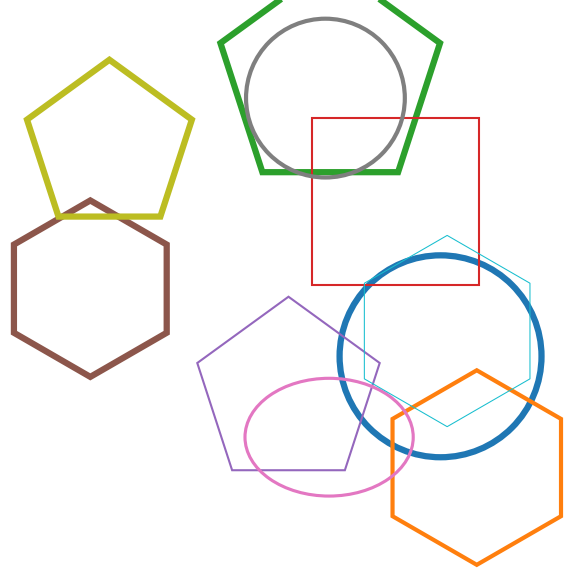[{"shape": "circle", "thickness": 3, "radius": 0.87, "center": [0.763, 0.382]}, {"shape": "hexagon", "thickness": 2, "radius": 0.84, "center": [0.826, 0.19]}, {"shape": "pentagon", "thickness": 3, "radius": 1.0, "center": [0.572, 0.863]}, {"shape": "square", "thickness": 1, "radius": 0.72, "center": [0.684, 0.65]}, {"shape": "pentagon", "thickness": 1, "radius": 0.83, "center": [0.5, 0.319]}, {"shape": "hexagon", "thickness": 3, "radius": 0.76, "center": [0.156, 0.499]}, {"shape": "oval", "thickness": 1.5, "radius": 0.73, "center": [0.57, 0.242]}, {"shape": "circle", "thickness": 2, "radius": 0.69, "center": [0.564, 0.829]}, {"shape": "pentagon", "thickness": 3, "radius": 0.75, "center": [0.189, 0.746]}, {"shape": "hexagon", "thickness": 0.5, "radius": 0.83, "center": [0.774, 0.426]}]